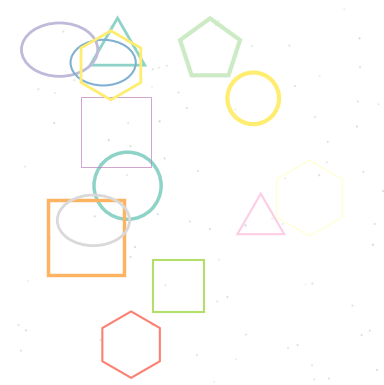[{"shape": "circle", "thickness": 2.5, "radius": 0.44, "center": [0.331, 0.518]}, {"shape": "triangle", "thickness": 2, "radius": 0.41, "center": [0.305, 0.872]}, {"shape": "hexagon", "thickness": 0.5, "radius": 0.49, "center": [0.804, 0.485]}, {"shape": "oval", "thickness": 2, "radius": 0.5, "center": [0.155, 0.871]}, {"shape": "hexagon", "thickness": 1.5, "radius": 0.43, "center": [0.341, 0.105]}, {"shape": "oval", "thickness": 1.5, "radius": 0.42, "center": [0.268, 0.837]}, {"shape": "square", "thickness": 2.5, "radius": 0.49, "center": [0.223, 0.384]}, {"shape": "square", "thickness": 1.5, "radius": 0.34, "center": [0.464, 0.257]}, {"shape": "triangle", "thickness": 1.5, "radius": 0.35, "center": [0.677, 0.427]}, {"shape": "oval", "thickness": 2, "radius": 0.47, "center": [0.243, 0.428]}, {"shape": "square", "thickness": 0.5, "radius": 0.45, "center": [0.302, 0.657]}, {"shape": "pentagon", "thickness": 3, "radius": 0.41, "center": [0.546, 0.871]}, {"shape": "hexagon", "thickness": 2, "radius": 0.45, "center": [0.288, 0.83]}, {"shape": "circle", "thickness": 3, "radius": 0.34, "center": [0.658, 0.745]}]